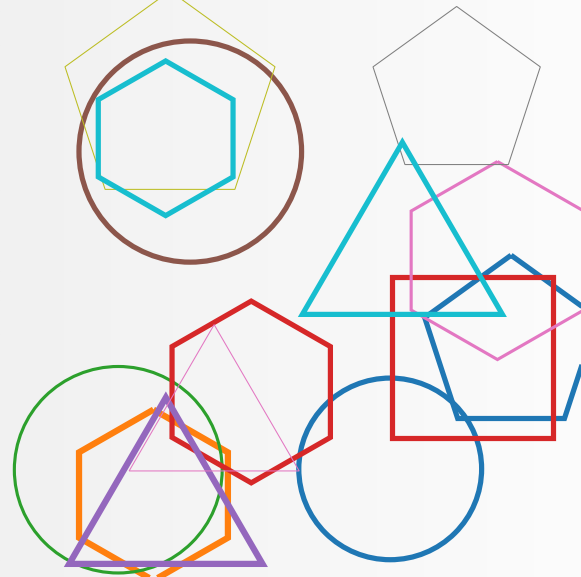[{"shape": "circle", "thickness": 2.5, "radius": 0.79, "center": [0.671, 0.187]}, {"shape": "pentagon", "thickness": 2.5, "radius": 0.78, "center": [0.879, 0.401]}, {"shape": "hexagon", "thickness": 3, "radius": 0.74, "center": [0.264, 0.142]}, {"shape": "circle", "thickness": 1.5, "radius": 0.89, "center": [0.203, 0.186]}, {"shape": "square", "thickness": 2.5, "radius": 0.69, "center": [0.813, 0.38]}, {"shape": "hexagon", "thickness": 2.5, "radius": 0.79, "center": [0.432, 0.32]}, {"shape": "triangle", "thickness": 3, "radius": 0.96, "center": [0.285, 0.119]}, {"shape": "circle", "thickness": 2.5, "radius": 0.96, "center": [0.327, 0.737]}, {"shape": "triangle", "thickness": 0.5, "radius": 0.84, "center": [0.368, 0.268]}, {"shape": "hexagon", "thickness": 1.5, "radius": 0.86, "center": [0.856, 0.548]}, {"shape": "pentagon", "thickness": 0.5, "radius": 0.76, "center": [0.786, 0.837]}, {"shape": "pentagon", "thickness": 0.5, "radius": 0.95, "center": [0.292, 0.825]}, {"shape": "triangle", "thickness": 2.5, "radius": 0.99, "center": [0.692, 0.554]}, {"shape": "hexagon", "thickness": 2.5, "radius": 0.67, "center": [0.285, 0.76]}]